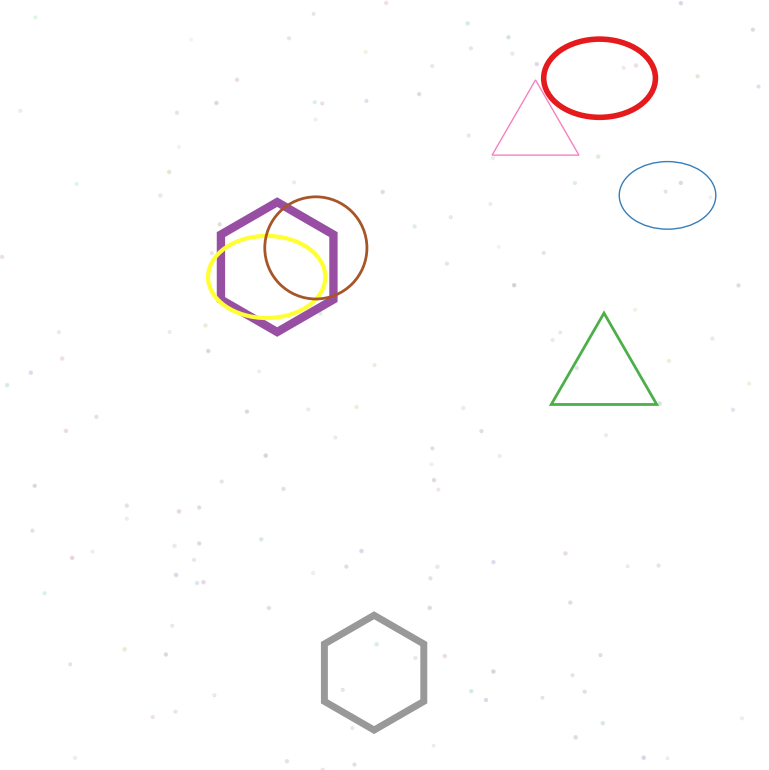[{"shape": "oval", "thickness": 2, "radius": 0.36, "center": [0.779, 0.898]}, {"shape": "oval", "thickness": 0.5, "radius": 0.31, "center": [0.867, 0.746]}, {"shape": "triangle", "thickness": 1, "radius": 0.4, "center": [0.784, 0.514]}, {"shape": "hexagon", "thickness": 3, "radius": 0.42, "center": [0.36, 0.653]}, {"shape": "oval", "thickness": 1.5, "radius": 0.38, "center": [0.346, 0.64]}, {"shape": "circle", "thickness": 1, "radius": 0.33, "center": [0.41, 0.678]}, {"shape": "triangle", "thickness": 0.5, "radius": 0.33, "center": [0.695, 0.831]}, {"shape": "hexagon", "thickness": 2.5, "radius": 0.37, "center": [0.486, 0.126]}]